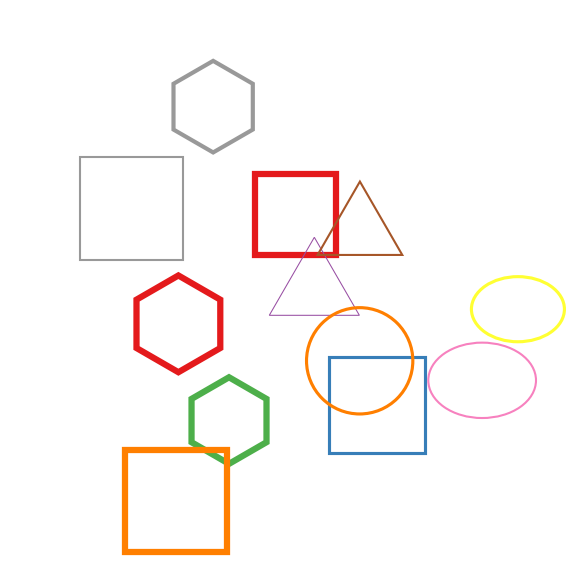[{"shape": "hexagon", "thickness": 3, "radius": 0.42, "center": [0.309, 0.438]}, {"shape": "square", "thickness": 3, "radius": 0.35, "center": [0.512, 0.628]}, {"shape": "square", "thickness": 1.5, "radius": 0.42, "center": [0.653, 0.299]}, {"shape": "hexagon", "thickness": 3, "radius": 0.37, "center": [0.397, 0.271]}, {"shape": "triangle", "thickness": 0.5, "radius": 0.45, "center": [0.544, 0.498]}, {"shape": "circle", "thickness": 1.5, "radius": 0.46, "center": [0.623, 0.374]}, {"shape": "square", "thickness": 3, "radius": 0.44, "center": [0.304, 0.131]}, {"shape": "oval", "thickness": 1.5, "radius": 0.4, "center": [0.897, 0.464]}, {"shape": "triangle", "thickness": 1, "radius": 0.42, "center": [0.623, 0.6]}, {"shape": "oval", "thickness": 1, "radius": 0.47, "center": [0.835, 0.341]}, {"shape": "square", "thickness": 1, "radius": 0.45, "center": [0.228, 0.639]}, {"shape": "hexagon", "thickness": 2, "radius": 0.4, "center": [0.369, 0.814]}]